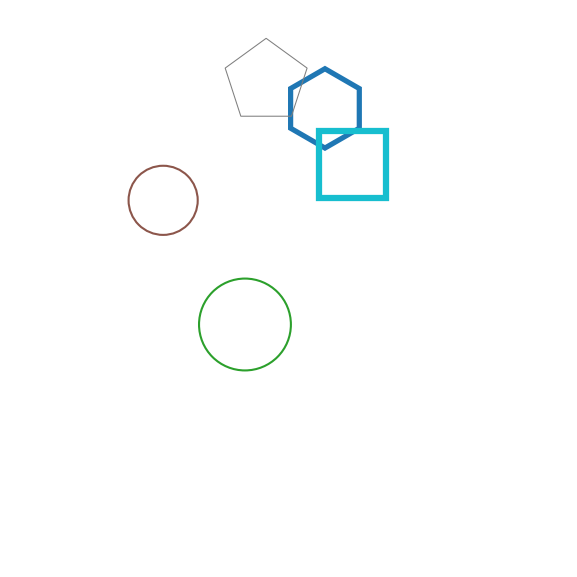[{"shape": "hexagon", "thickness": 2.5, "radius": 0.34, "center": [0.563, 0.811]}, {"shape": "circle", "thickness": 1, "radius": 0.4, "center": [0.424, 0.437]}, {"shape": "circle", "thickness": 1, "radius": 0.3, "center": [0.283, 0.652]}, {"shape": "pentagon", "thickness": 0.5, "radius": 0.37, "center": [0.461, 0.858]}, {"shape": "square", "thickness": 3, "radius": 0.29, "center": [0.61, 0.714]}]